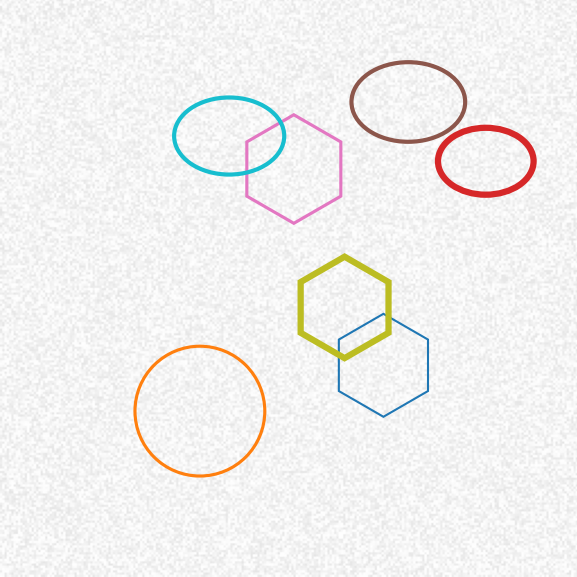[{"shape": "hexagon", "thickness": 1, "radius": 0.45, "center": [0.664, 0.367]}, {"shape": "circle", "thickness": 1.5, "radius": 0.56, "center": [0.346, 0.287]}, {"shape": "oval", "thickness": 3, "radius": 0.41, "center": [0.841, 0.72]}, {"shape": "oval", "thickness": 2, "radius": 0.49, "center": [0.707, 0.823]}, {"shape": "hexagon", "thickness": 1.5, "radius": 0.47, "center": [0.509, 0.706]}, {"shape": "hexagon", "thickness": 3, "radius": 0.44, "center": [0.597, 0.467]}, {"shape": "oval", "thickness": 2, "radius": 0.48, "center": [0.397, 0.764]}]